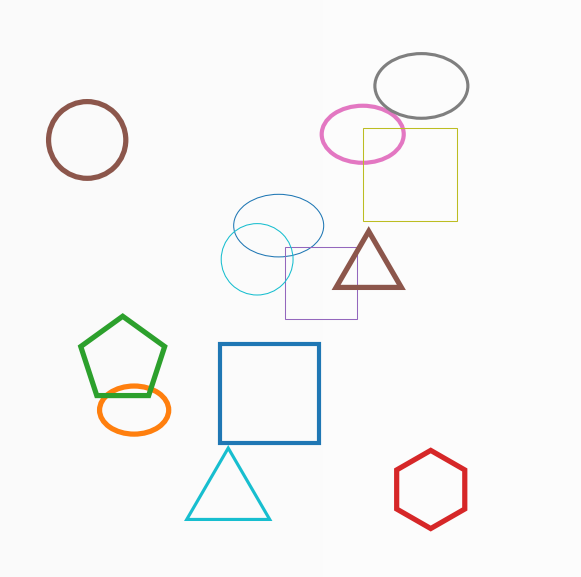[{"shape": "square", "thickness": 2, "radius": 0.43, "center": [0.464, 0.318]}, {"shape": "oval", "thickness": 0.5, "radius": 0.39, "center": [0.479, 0.608]}, {"shape": "oval", "thickness": 2.5, "radius": 0.3, "center": [0.231, 0.289]}, {"shape": "pentagon", "thickness": 2.5, "radius": 0.38, "center": [0.211, 0.376]}, {"shape": "hexagon", "thickness": 2.5, "radius": 0.34, "center": [0.741, 0.152]}, {"shape": "square", "thickness": 0.5, "radius": 0.31, "center": [0.552, 0.509]}, {"shape": "circle", "thickness": 2.5, "radius": 0.33, "center": [0.15, 0.757]}, {"shape": "triangle", "thickness": 2.5, "radius": 0.32, "center": [0.634, 0.534]}, {"shape": "oval", "thickness": 2, "radius": 0.35, "center": [0.624, 0.767]}, {"shape": "oval", "thickness": 1.5, "radius": 0.4, "center": [0.725, 0.85]}, {"shape": "square", "thickness": 0.5, "radius": 0.4, "center": [0.705, 0.697]}, {"shape": "triangle", "thickness": 1.5, "radius": 0.41, "center": [0.393, 0.141]}, {"shape": "circle", "thickness": 0.5, "radius": 0.31, "center": [0.442, 0.55]}]